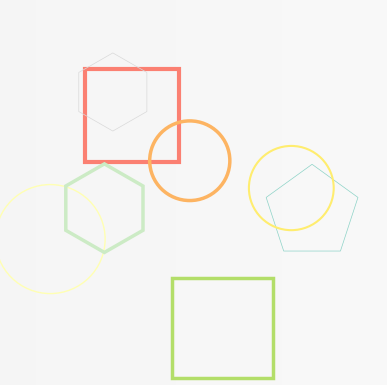[{"shape": "pentagon", "thickness": 0.5, "radius": 0.62, "center": [0.805, 0.449]}, {"shape": "circle", "thickness": 1, "radius": 0.71, "center": [0.13, 0.379]}, {"shape": "square", "thickness": 3, "radius": 0.6, "center": [0.34, 0.699]}, {"shape": "circle", "thickness": 2.5, "radius": 0.52, "center": [0.49, 0.583]}, {"shape": "square", "thickness": 2.5, "radius": 0.65, "center": [0.574, 0.148]}, {"shape": "hexagon", "thickness": 0.5, "radius": 0.51, "center": [0.291, 0.761]}, {"shape": "hexagon", "thickness": 2.5, "radius": 0.58, "center": [0.269, 0.459]}, {"shape": "circle", "thickness": 1.5, "radius": 0.55, "center": [0.752, 0.512]}]